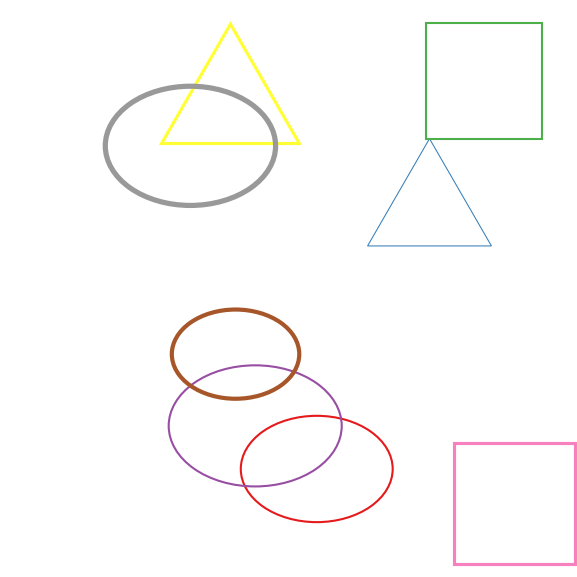[{"shape": "oval", "thickness": 1, "radius": 0.66, "center": [0.548, 0.187]}, {"shape": "triangle", "thickness": 0.5, "radius": 0.62, "center": [0.744, 0.635]}, {"shape": "square", "thickness": 1, "radius": 0.5, "center": [0.838, 0.858]}, {"shape": "oval", "thickness": 1, "radius": 0.75, "center": [0.442, 0.262]}, {"shape": "triangle", "thickness": 1.5, "radius": 0.69, "center": [0.399, 0.82]}, {"shape": "oval", "thickness": 2, "radius": 0.55, "center": [0.408, 0.386]}, {"shape": "square", "thickness": 1.5, "radius": 0.52, "center": [0.891, 0.127]}, {"shape": "oval", "thickness": 2.5, "radius": 0.74, "center": [0.33, 0.747]}]